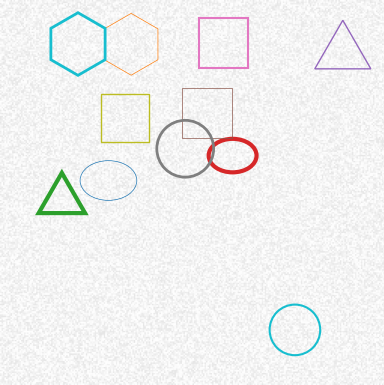[{"shape": "oval", "thickness": 0.5, "radius": 0.37, "center": [0.282, 0.531]}, {"shape": "hexagon", "thickness": 0.5, "radius": 0.4, "center": [0.341, 0.885]}, {"shape": "triangle", "thickness": 3, "radius": 0.35, "center": [0.161, 0.481]}, {"shape": "oval", "thickness": 3, "radius": 0.31, "center": [0.604, 0.596]}, {"shape": "triangle", "thickness": 1, "radius": 0.42, "center": [0.89, 0.863]}, {"shape": "square", "thickness": 0.5, "radius": 0.32, "center": [0.537, 0.706]}, {"shape": "square", "thickness": 1.5, "radius": 0.32, "center": [0.58, 0.888]}, {"shape": "circle", "thickness": 2, "radius": 0.37, "center": [0.481, 0.614]}, {"shape": "square", "thickness": 1, "radius": 0.31, "center": [0.324, 0.694]}, {"shape": "circle", "thickness": 1.5, "radius": 0.33, "center": [0.766, 0.143]}, {"shape": "hexagon", "thickness": 2, "radius": 0.41, "center": [0.203, 0.886]}]